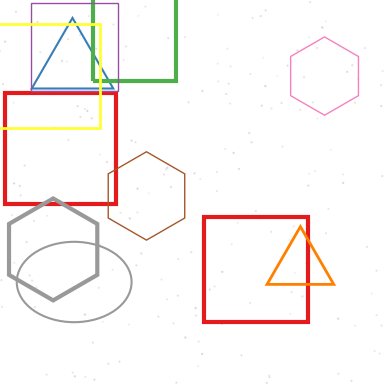[{"shape": "square", "thickness": 3, "radius": 0.68, "center": [0.665, 0.299]}, {"shape": "square", "thickness": 3, "radius": 0.72, "center": [0.158, 0.614]}, {"shape": "triangle", "thickness": 1.5, "radius": 0.61, "center": [0.188, 0.831]}, {"shape": "square", "thickness": 3, "radius": 0.54, "center": [0.349, 0.897]}, {"shape": "square", "thickness": 1, "radius": 0.57, "center": [0.193, 0.878]}, {"shape": "triangle", "thickness": 2, "radius": 0.5, "center": [0.78, 0.311]}, {"shape": "square", "thickness": 2, "radius": 0.68, "center": [0.124, 0.803]}, {"shape": "hexagon", "thickness": 1, "radius": 0.57, "center": [0.38, 0.491]}, {"shape": "hexagon", "thickness": 1, "radius": 0.51, "center": [0.843, 0.802]}, {"shape": "hexagon", "thickness": 3, "radius": 0.66, "center": [0.138, 0.352]}, {"shape": "oval", "thickness": 1.5, "radius": 0.75, "center": [0.193, 0.268]}]